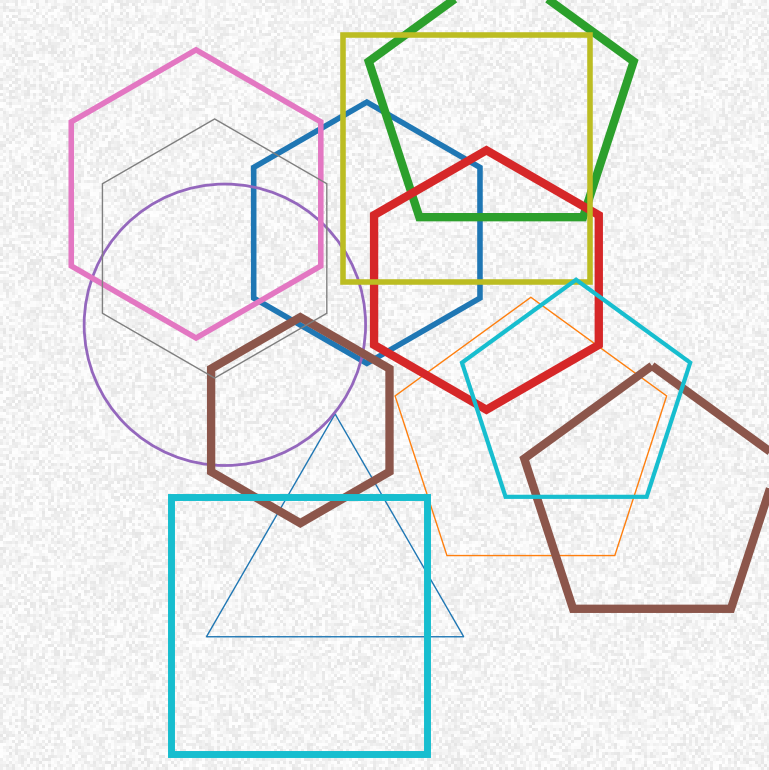[{"shape": "hexagon", "thickness": 2, "radius": 0.85, "center": [0.476, 0.698]}, {"shape": "triangle", "thickness": 0.5, "radius": 0.96, "center": [0.435, 0.269]}, {"shape": "pentagon", "thickness": 0.5, "radius": 0.93, "center": [0.689, 0.428]}, {"shape": "pentagon", "thickness": 3, "radius": 0.9, "center": [0.651, 0.864]}, {"shape": "hexagon", "thickness": 3, "radius": 0.84, "center": [0.632, 0.636]}, {"shape": "circle", "thickness": 1, "radius": 0.91, "center": [0.292, 0.578]}, {"shape": "hexagon", "thickness": 3, "radius": 0.67, "center": [0.39, 0.454]}, {"shape": "pentagon", "thickness": 3, "radius": 0.87, "center": [0.847, 0.35]}, {"shape": "hexagon", "thickness": 2, "radius": 0.94, "center": [0.255, 0.748]}, {"shape": "hexagon", "thickness": 0.5, "radius": 0.84, "center": [0.279, 0.677]}, {"shape": "square", "thickness": 2, "radius": 0.8, "center": [0.605, 0.794]}, {"shape": "pentagon", "thickness": 1.5, "radius": 0.78, "center": [0.748, 0.481]}, {"shape": "square", "thickness": 2.5, "radius": 0.83, "center": [0.388, 0.188]}]